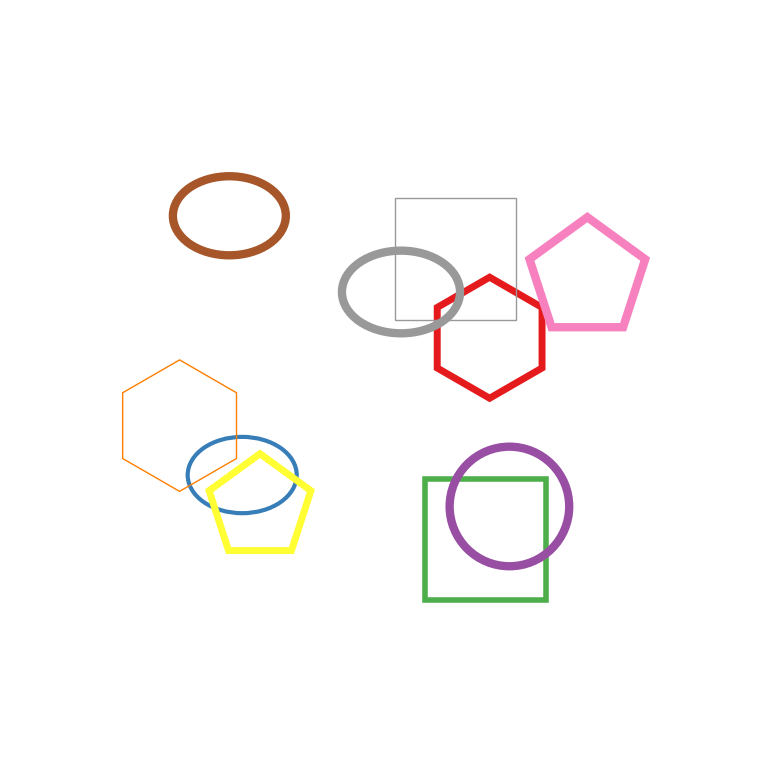[{"shape": "hexagon", "thickness": 2.5, "radius": 0.39, "center": [0.636, 0.561]}, {"shape": "oval", "thickness": 1.5, "radius": 0.35, "center": [0.315, 0.383]}, {"shape": "square", "thickness": 2, "radius": 0.39, "center": [0.63, 0.299]}, {"shape": "circle", "thickness": 3, "radius": 0.39, "center": [0.662, 0.342]}, {"shape": "hexagon", "thickness": 0.5, "radius": 0.43, "center": [0.233, 0.447]}, {"shape": "pentagon", "thickness": 2.5, "radius": 0.35, "center": [0.338, 0.341]}, {"shape": "oval", "thickness": 3, "radius": 0.37, "center": [0.298, 0.72]}, {"shape": "pentagon", "thickness": 3, "radius": 0.39, "center": [0.763, 0.639]}, {"shape": "oval", "thickness": 3, "radius": 0.38, "center": [0.521, 0.621]}, {"shape": "square", "thickness": 0.5, "radius": 0.4, "center": [0.592, 0.664]}]